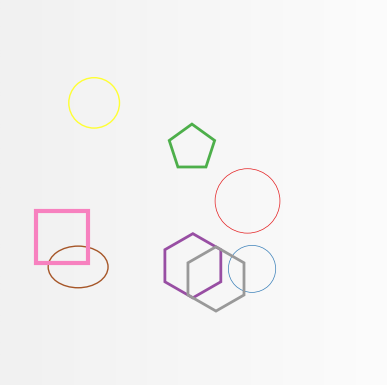[{"shape": "circle", "thickness": 0.5, "radius": 0.42, "center": [0.639, 0.478]}, {"shape": "circle", "thickness": 0.5, "radius": 0.31, "center": [0.65, 0.302]}, {"shape": "pentagon", "thickness": 2, "radius": 0.31, "center": [0.495, 0.616]}, {"shape": "hexagon", "thickness": 2, "radius": 0.42, "center": [0.498, 0.31]}, {"shape": "circle", "thickness": 1, "radius": 0.33, "center": [0.243, 0.733]}, {"shape": "oval", "thickness": 1, "radius": 0.39, "center": [0.202, 0.307]}, {"shape": "square", "thickness": 3, "radius": 0.34, "center": [0.16, 0.385]}, {"shape": "hexagon", "thickness": 2, "radius": 0.42, "center": [0.557, 0.276]}]